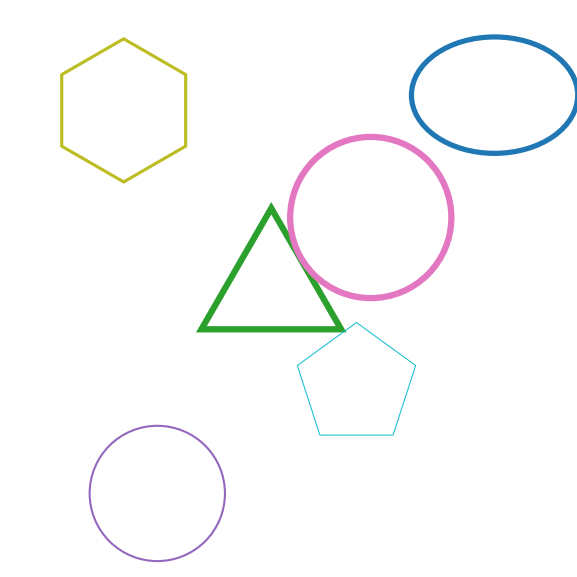[{"shape": "oval", "thickness": 2.5, "radius": 0.72, "center": [0.856, 0.834]}, {"shape": "triangle", "thickness": 3, "radius": 0.7, "center": [0.47, 0.499]}, {"shape": "circle", "thickness": 1, "radius": 0.59, "center": [0.272, 0.145]}, {"shape": "circle", "thickness": 3, "radius": 0.7, "center": [0.642, 0.622]}, {"shape": "hexagon", "thickness": 1.5, "radius": 0.62, "center": [0.214, 0.808]}, {"shape": "pentagon", "thickness": 0.5, "radius": 0.54, "center": [0.617, 0.333]}]